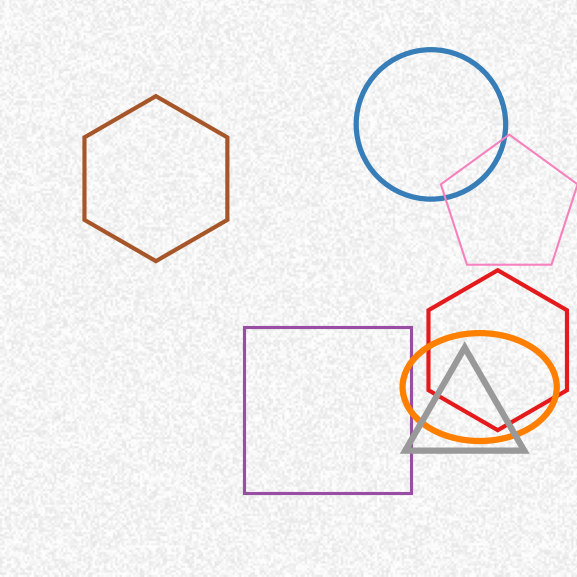[{"shape": "hexagon", "thickness": 2, "radius": 0.69, "center": [0.862, 0.393]}, {"shape": "circle", "thickness": 2.5, "radius": 0.65, "center": [0.746, 0.784]}, {"shape": "square", "thickness": 1.5, "radius": 0.72, "center": [0.567, 0.289]}, {"shape": "oval", "thickness": 3, "radius": 0.67, "center": [0.831, 0.329]}, {"shape": "hexagon", "thickness": 2, "radius": 0.71, "center": [0.27, 0.69]}, {"shape": "pentagon", "thickness": 1, "radius": 0.62, "center": [0.882, 0.641]}, {"shape": "triangle", "thickness": 3, "radius": 0.59, "center": [0.805, 0.278]}]